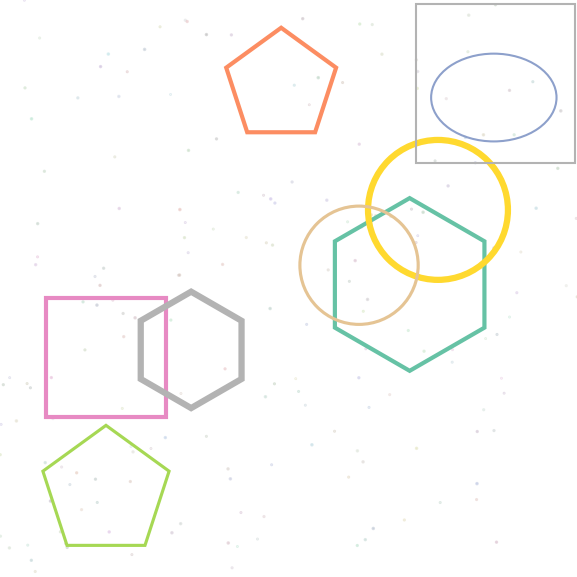[{"shape": "hexagon", "thickness": 2, "radius": 0.75, "center": [0.709, 0.507]}, {"shape": "pentagon", "thickness": 2, "radius": 0.5, "center": [0.487, 0.851]}, {"shape": "oval", "thickness": 1, "radius": 0.54, "center": [0.855, 0.83]}, {"shape": "square", "thickness": 2, "radius": 0.52, "center": [0.184, 0.38]}, {"shape": "pentagon", "thickness": 1.5, "radius": 0.57, "center": [0.184, 0.148]}, {"shape": "circle", "thickness": 3, "radius": 0.61, "center": [0.758, 0.636]}, {"shape": "circle", "thickness": 1.5, "radius": 0.51, "center": [0.622, 0.54]}, {"shape": "hexagon", "thickness": 3, "radius": 0.5, "center": [0.331, 0.393]}, {"shape": "square", "thickness": 1, "radius": 0.69, "center": [0.857, 0.855]}]